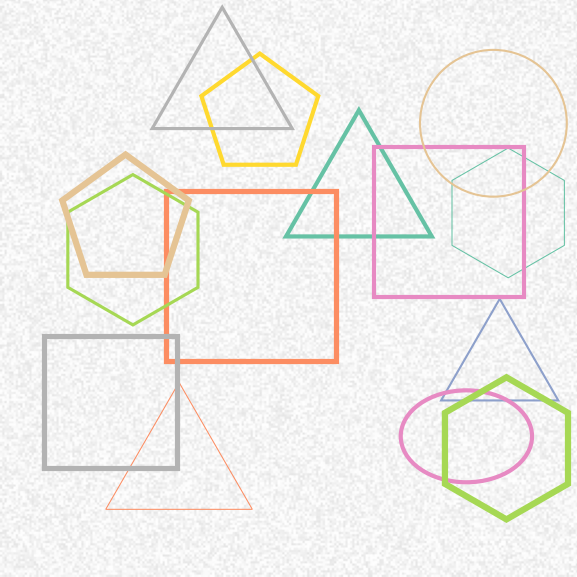[{"shape": "hexagon", "thickness": 0.5, "radius": 0.56, "center": [0.88, 0.63]}, {"shape": "triangle", "thickness": 2, "radius": 0.73, "center": [0.621, 0.663]}, {"shape": "square", "thickness": 2.5, "radius": 0.74, "center": [0.434, 0.521]}, {"shape": "triangle", "thickness": 0.5, "radius": 0.73, "center": [0.31, 0.19]}, {"shape": "triangle", "thickness": 1, "radius": 0.59, "center": [0.865, 0.364]}, {"shape": "oval", "thickness": 2, "radius": 0.57, "center": [0.808, 0.244]}, {"shape": "square", "thickness": 2, "radius": 0.65, "center": [0.777, 0.615]}, {"shape": "hexagon", "thickness": 1.5, "radius": 0.65, "center": [0.23, 0.567]}, {"shape": "hexagon", "thickness": 3, "radius": 0.62, "center": [0.877, 0.223]}, {"shape": "pentagon", "thickness": 2, "radius": 0.53, "center": [0.45, 0.8]}, {"shape": "circle", "thickness": 1, "radius": 0.64, "center": [0.854, 0.786]}, {"shape": "pentagon", "thickness": 3, "radius": 0.58, "center": [0.217, 0.616]}, {"shape": "triangle", "thickness": 1.5, "radius": 0.7, "center": [0.385, 0.847]}, {"shape": "square", "thickness": 2.5, "radius": 0.57, "center": [0.191, 0.303]}]